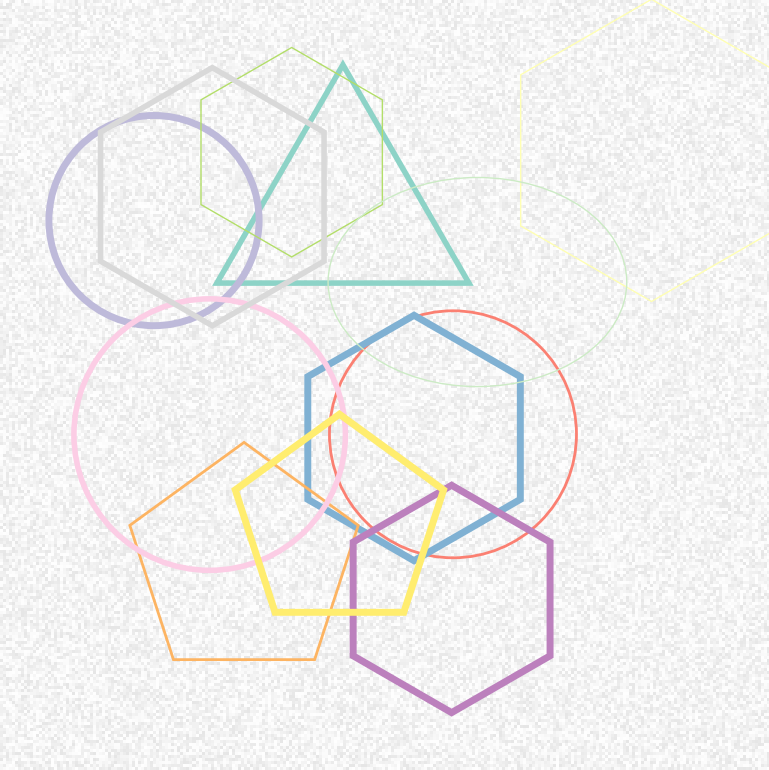[{"shape": "triangle", "thickness": 2, "radius": 0.94, "center": [0.445, 0.727]}, {"shape": "hexagon", "thickness": 0.5, "radius": 0.98, "center": [0.846, 0.805]}, {"shape": "circle", "thickness": 2.5, "radius": 0.68, "center": [0.2, 0.714]}, {"shape": "circle", "thickness": 1, "radius": 0.8, "center": [0.588, 0.436]}, {"shape": "hexagon", "thickness": 2.5, "radius": 0.8, "center": [0.538, 0.431]}, {"shape": "pentagon", "thickness": 1, "radius": 0.78, "center": [0.317, 0.269]}, {"shape": "hexagon", "thickness": 0.5, "radius": 0.68, "center": [0.379, 0.802]}, {"shape": "circle", "thickness": 2, "radius": 0.88, "center": [0.272, 0.436]}, {"shape": "hexagon", "thickness": 2, "radius": 0.84, "center": [0.276, 0.745]}, {"shape": "hexagon", "thickness": 2.5, "radius": 0.74, "center": [0.587, 0.222]}, {"shape": "oval", "thickness": 0.5, "radius": 0.97, "center": [0.62, 0.634]}, {"shape": "pentagon", "thickness": 2.5, "radius": 0.71, "center": [0.441, 0.32]}]